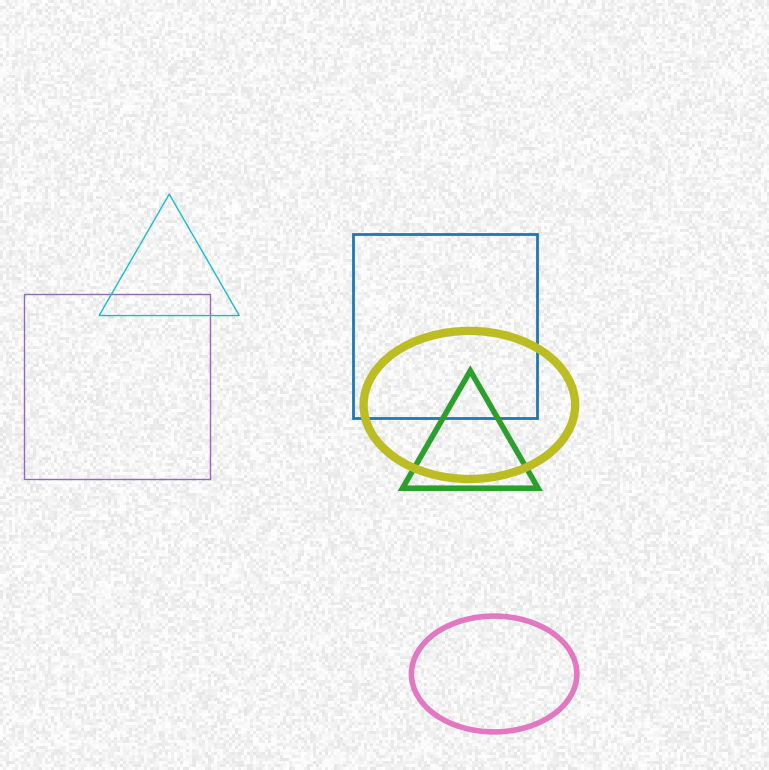[{"shape": "square", "thickness": 1, "radius": 0.6, "center": [0.578, 0.577]}, {"shape": "triangle", "thickness": 2, "radius": 0.51, "center": [0.611, 0.417]}, {"shape": "square", "thickness": 0.5, "radius": 0.6, "center": [0.152, 0.498]}, {"shape": "oval", "thickness": 2, "radius": 0.54, "center": [0.642, 0.125]}, {"shape": "oval", "thickness": 3, "radius": 0.69, "center": [0.61, 0.474]}, {"shape": "triangle", "thickness": 0.5, "radius": 0.53, "center": [0.22, 0.643]}]